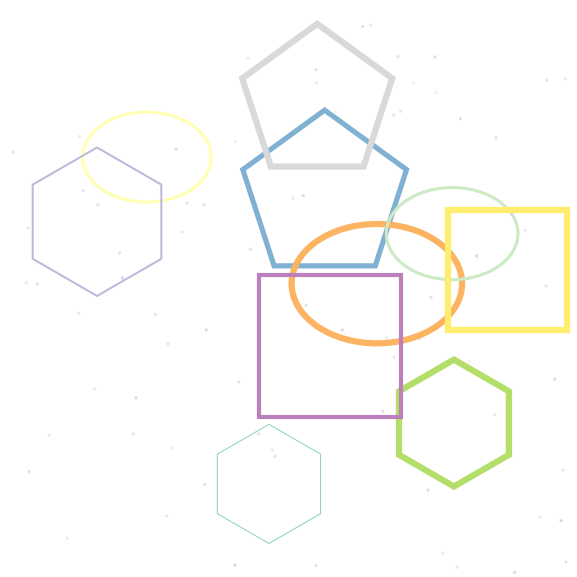[{"shape": "hexagon", "thickness": 0.5, "radius": 0.52, "center": [0.466, 0.161]}, {"shape": "oval", "thickness": 1.5, "radius": 0.56, "center": [0.254, 0.727]}, {"shape": "hexagon", "thickness": 1, "radius": 0.64, "center": [0.168, 0.615]}, {"shape": "pentagon", "thickness": 2.5, "radius": 0.75, "center": [0.562, 0.659]}, {"shape": "oval", "thickness": 3, "radius": 0.74, "center": [0.653, 0.508]}, {"shape": "hexagon", "thickness": 3, "radius": 0.55, "center": [0.786, 0.267]}, {"shape": "pentagon", "thickness": 3, "radius": 0.68, "center": [0.549, 0.821]}, {"shape": "square", "thickness": 2, "radius": 0.61, "center": [0.572, 0.4]}, {"shape": "oval", "thickness": 1.5, "radius": 0.57, "center": [0.783, 0.595]}, {"shape": "square", "thickness": 3, "radius": 0.52, "center": [0.879, 0.532]}]